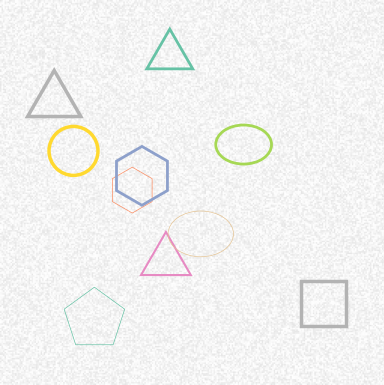[{"shape": "triangle", "thickness": 2, "radius": 0.34, "center": [0.441, 0.856]}, {"shape": "pentagon", "thickness": 0.5, "radius": 0.41, "center": [0.245, 0.171]}, {"shape": "hexagon", "thickness": 0.5, "radius": 0.3, "center": [0.344, 0.506]}, {"shape": "hexagon", "thickness": 2, "radius": 0.38, "center": [0.369, 0.543]}, {"shape": "triangle", "thickness": 1.5, "radius": 0.37, "center": [0.431, 0.323]}, {"shape": "oval", "thickness": 2, "radius": 0.36, "center": [0.633, 0.625]}, {"shape": "circle", "thickness": 2.5, "radius": 0.32, "center": [0.191, 0.608]}, {"shape": "oval", "thickness": 0.5, "radius": 0.42, "center": [0.522, 0.393]}, {"shape": "square", "thickness": 2.5, "radius": 0.29, "center": [0.841, 0.212]}, {"shape": "triangle", "thickness": 2.5, "radius": 0.4, "center": [0.141, 0.737]}]